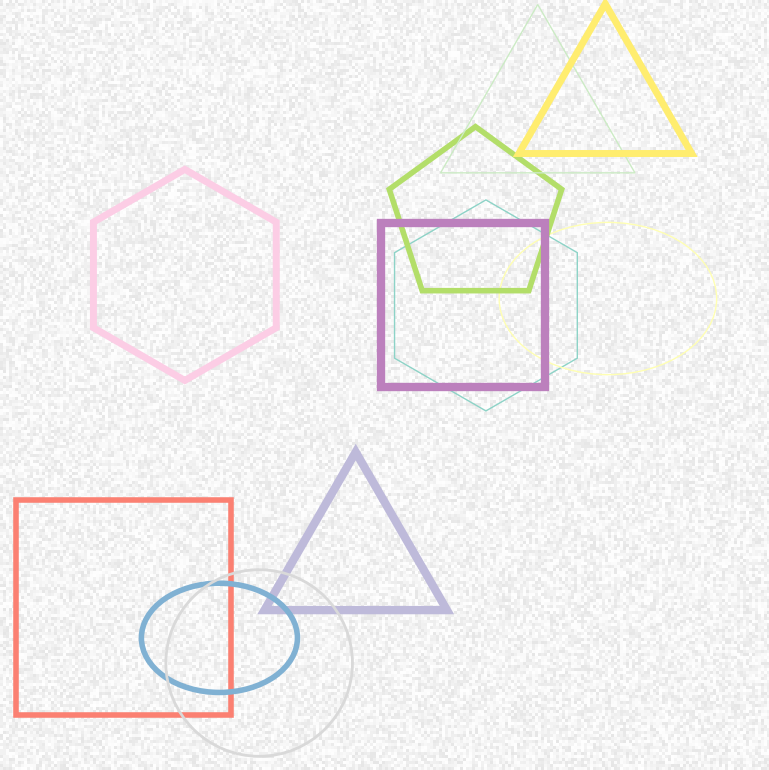[{"shape": "hexagon", "thickness": 0.5, "radius": 0.69, "center": [0.631, 0.603]}, {"shape": "oval", "thickness": 0.5, "radius": 0.71, "center": [0.789, 0.612]}, {"shape": "triangle", "thickness": 3, "radius": 0.68, "center": [0.462, 0.276]}, {"shape": "square", "thickness": 2, "radius": 0.7, "center": [0.161, 0.211]}, {"shape": "oval", "thickness": 2, "radius": 0.51, "center": [0.285, 0.172]}, {"shape": "pentagon", "thickness": 2, "radius": 0.59, "center": [0.618, 0.718]}, {"shape": "hexagon", "thickness": 2.5, "radius": 0.69, "center": [0.24, 0.643]}, {"shape": "circle", "thickness": 1, "radius": 0.61, "center": [0.337, 0.139]}, {"shape": "square", "thickness": 3, "radius": 0.53, "center": [0.602, 0.604]}, {"shape": "triangle", "thickness": 0.5, "radius": 0.73, "center": [0.698, 0.848]}, {"shape": "triangle", "thickness": 2.5, "radius": 0.65, "center": [0.786, 0.865]}]